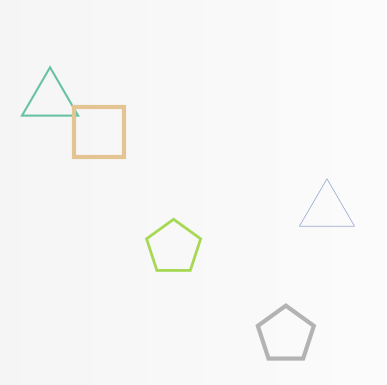[{"shape": "triangle", "thickness": 1.5, "radius": 0.42, "center": [0.129, 0.742]}, {"shape": "triangle", "thickness": 0.5, "radius": 0.41, "center": [0.844, 0.453]}, {"shape": "pentagon", "thickness": 2, "radius": 0.37, "center": [0.448, 0.357]}, {"shape": "square", "thickness": 3, "radius": 0.32, "center": [0.254, 0.657]}, {"shape": "pentagon", "thickness": 3, "radius": 0.38, "center": [0.738, 0.13]}]